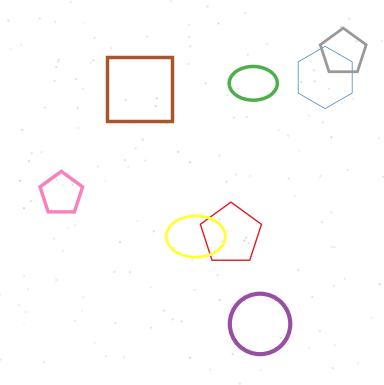[{"shape": "pentagon", "thickness": 1, "radius": 0.42, "center": [0.6, 0.392]}, {"shape": "hexagon", "thickness": 0.5, "radius": 0.4, "center": [0.845, 0.799]}, {"shape": "oval", "thickness": 2.5, "radius": 0.31, "center": [0.658, 0.784]}, {"shape": "circle", "thickness": 3, "radius": 0.39, "center": [0.675, 0.159]}, {"shape": "oval", "thickness": 2, "radius": 0.38, "center": [0.508, 0.386]}, {"shape": "square", "thickness": 2.5, "radius": 0.42, "center": [0.362, 0.769]}, {"shape": "pentagon", "thickness": 2.5, "radius": 0.29, "center": [0.159, 0.497]}, {"shape": "pentagon", "thickness": 2, "radius": 0.31, "center": [0.891, 0.864]}]